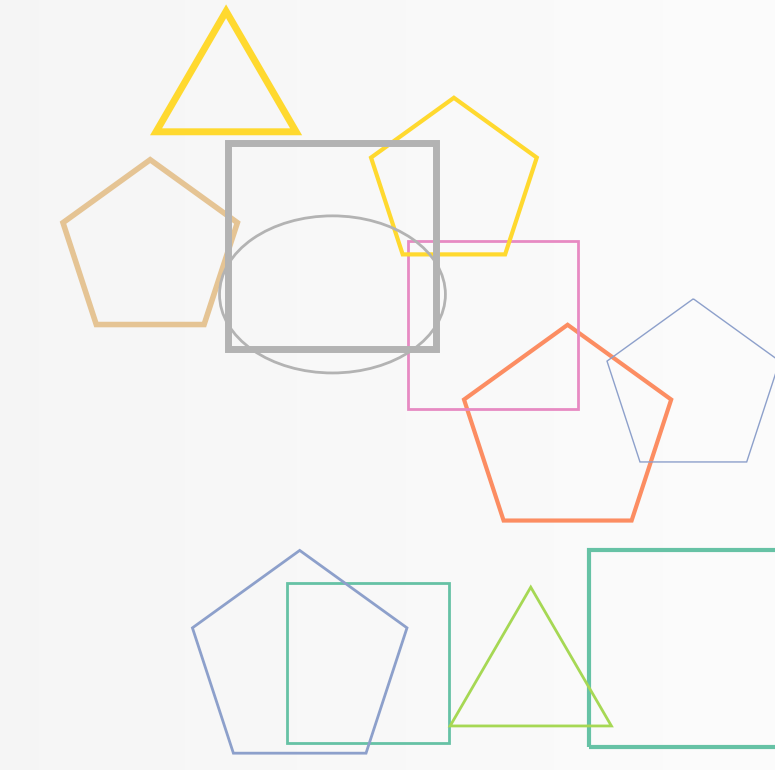[{"shape": "square", "thickness": 1.5, "radius": 0.64, "center": [0.887, 0.158]}, {"shape": "square", "thickness": 1, "radius": 0.52, "center": [0.475, 0.139]}, {"shape": "pentagon", "thickness": 1.5, "radius": 0.7, "center": [0.732, 0.438]}, {"shape": "pentagon", "thickness": 1, "radius": 0.73, "center": [0.387, 0.14]}, {"shape": "pentagon", "thickness": 0.5, "radius": 0.59, "center": [0.895, 0.495]}, {"shape": "square", "thickness": 1, "radius": 0.55, "center": [0.636, 0.578]}, {"shape": "triangle", "thickness": 1, "radius": 0.6, "center": [0.685, 0.117]}, {"shape": "triangle", "thickness": 2.5, "radius": 0.52, "center": [0.292, 0.881]}, {"shape": "pentagon", "thickness": 1.5, "radius": 0.56, "center": [0.586, 0.761]}, {"shape": "pentagon", "thickness": 2, "radius": 0.59, "center": [0.194, 0.674]}, {"shape": "square", "thickness": 2.5, "radius": 0.67, "center": [0.428, 0.68]}, {"shape": "oval", "thickness": 1, "radius": 0.73, "center": [0.429, 0.618]}]